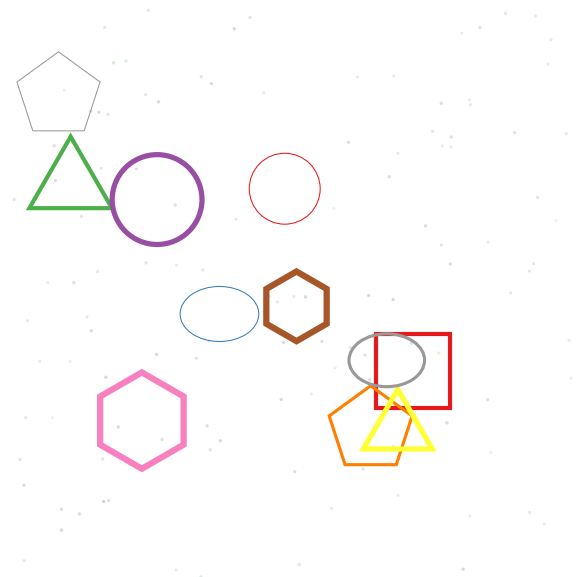[{"shape": "square", "thickness": 2, "radius": 0.32, "center": [0.715, 0.356]}, {"shape": "circle", "thickness": 0.5, "radius": 0.31, "center": [0.493, 0.672]}, {"shape": "oval", "thickness": 0.5, "radius": 0.34, "center": [0.38, 0.455]}, {"shape": "triangle", "thickness": 2, "radius": 0.41, "center": [0.122, 0.68]}, {"shape": "circle", "thickness": 2.5, "radius": 0.39, "center": [0.272, 0.654]}, {"shape": "pentagon", "thickness": 1.5, "radius": 0.38, "center": [0.642, 0.256]}, {"shape": "triangle", "thickness": 2.5, "radius": 0.34, "center": [0.689, 0.256]}, {"shape": "hexagon", "thickness": 3, "radius": 0.3, "center": [0.513, 0.469]}, {"shape": "hexagon", "thickness": 3, "radius": 0.42, "center": [0.246, 0.271]}, {"shape": "oval", "thickness": 1.5, "radius": 0.33, "center": [0.67, 0.375]}, {"shape": "pentagon", "thickness": 0.5, "radius": 0.38, "center": [0.101, 0.834]}]